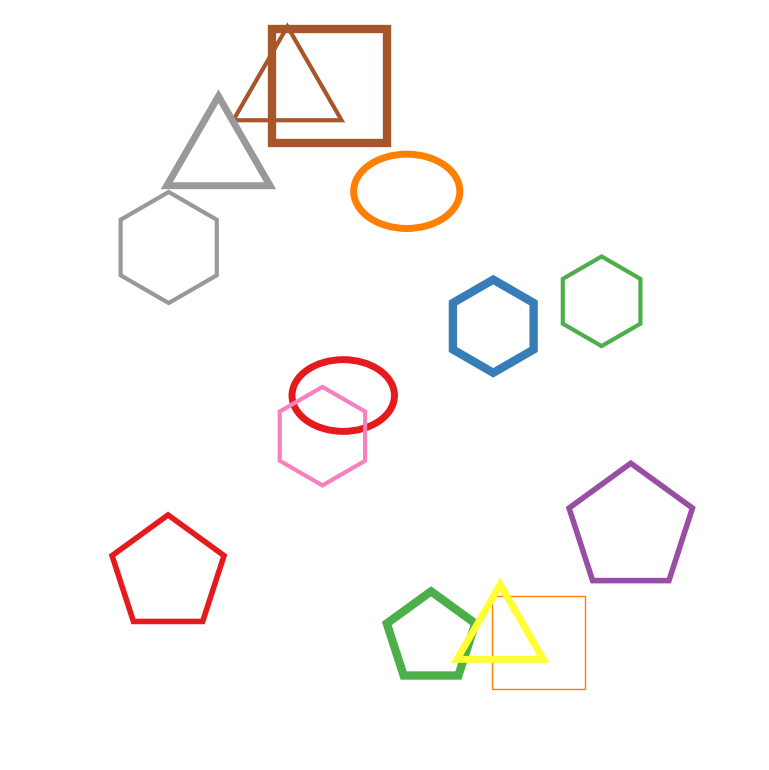[{"shape": "oval", "thickness": 2.5, "radius": 0.33, "center": [0.446, 0.486]}, {"shape": "pentagon", "thickness": 2, "radius": 0.38, "center": [0.218, 0.255]}, {"shape": "hexagon", "thickness": 3, "radius": 0.3, "center": [0.641, 0.576]}, {"shape": "hexagon", "thickness": 1.5, "radius": 0.29, "center": [0.781, 0.609]}, {"shape": "pentagon", "thickness": 3, "radius": 0.3, "center": [0.56, 0.172]}, {"shape": "pentagon", "thickness": 2, "radius": 0.42, "center": [0.819, 0.314]}, {"shape": "square", "thickness": 0.5, "radius": 0.3, "center": [0.699, 0.166]}, {"shape": "oval", "thickness": 2.5, "radius": 0.34, "center": [0.528, 0.752]}, {"shape": "triangle", "thickness": 2.5, "radius": 0.32, "center": [0.65, 0.176]}, {"shape": "triangle", "thickness": 1.5, "radius": 0.41, "center": [0.373, 0.884]}, {"shape": "square", "thickness": 3, "radius": 0.37, "center": [0.428, 0.888]}, {"shape": "hexagon", "thickness": 1.5, "radius": 0.32, "center": [0.419, 0.434]}, {"shape": "triangle", "thickness": 2.5, "radius": 0.39, "center": [0.284, 0.798]}, {"shape": "hexagon", "thickness": 1.5, "radius": 0.36, "center": [0.219, 0.679]}]